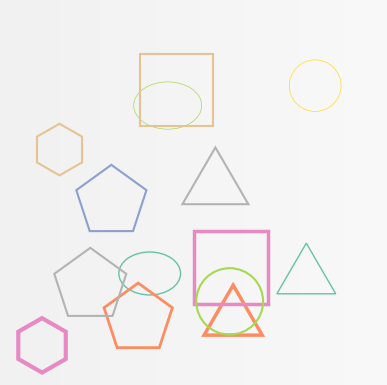[{"shape": "triangle", "thickness": 1, "radius": 0.44, "center": [0.79, 0.281]}, {"shape": "oval", "thickness": 1, "radius": 0.4, "center": [0.386, 0.29]}, {"shape": "triangle", "thickness": 2.5, "radius": 0.43, "center": [0.602, 0.173]}, {"shape": "pentagon", "thickness": 2, "radius": 0.46, "center": [0.357, 0.172]}, {"shape": "pentagon", "thickness": 1.5, "radius": 0.48, "center": [0.287, 0.477]}, {"shape": "hexagon", "thickness": 3, "radius": 0.35, "center": [0.108, 0.103]}, {"shape": "square", "thickness": 2.5, "radius": 0.48, "center": [0.595, 0.305]}, {"shape": "circle", "thickness": 1.5, "radius": 0.43, "center": [0.593, 0.217]}, {"shape": "oval", "thickness": 0.5, "radius": 0.44, "center": [0.433, 0.726]}, {"shape": "circle", "thickness": 0.5, "radius": 0.33, "center": [0.813, 0.777]}, {"shape": "hexagon", "thickness": 1.5, "radius": 0.34, "center": [0.154, 0.612]}, {"shape": "square", "thickness": 1.5, "radius": 0.47, "center": [0.455, 0.766]}, {"shape": "triangle", "thickness": 1.5, "radius": 0.49, "center": [0.556, 0.519]}, {"shape": "pentagon", "thickness": 1.5, "radius": 0.49, "center": [0.233, 0.259]}]